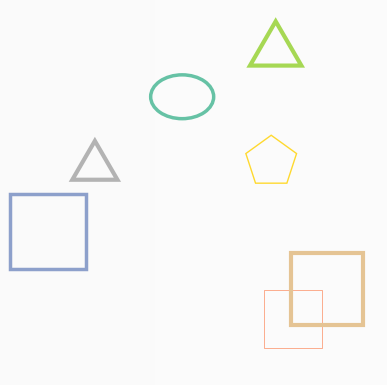[{"shape": "oval", "thickness": 2.5, "radius": 0.41, "center": [0.47, 0.749]}, {"shape": "square", "thickness": 0.5, "radius": 0.37, "center": [0.757, 0.171]}, {"shape": "square", "thickness": 2.5, "radius": 0.49, "center": [0.124, 0.399]}, {"shape": "triangle", "thickness": 3, "radius": 0.38, "center": [0.711, 0.868]}, {"shape": "pentagon", "thickness": 1, "radius": 0.34, "center": [0.7, 0.58]}, {"shape": "square", "thickness": 3, "radius": 0.46, "center": [0.843, 0.249]}, {"shape": "triangle", "thickness": 3, "radius": 0.34, "center": [0.245, 0.567]}]